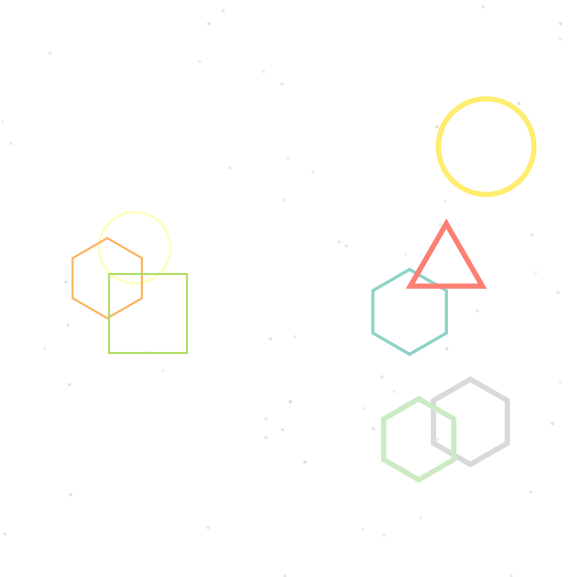[{"shape": "hexagon", "thickness": 1.5, "radius": 0.37, "center": [0.709, 0.459]}, {"shape": "circle", "thickness": 1, "radius": 0.31, "center": [0.233, 0.57]}, {"shape": "triangle", "thickness": 2.5, "radius": 0.36, "center": [0.773, 0.54]}, {"shape": "hexagon", "thickness": 1, "radius": 0.35, "center": [0.186, 0.517]}, {"shape": "square", "thickness": 1, "radius": 0.34, "center": [0.256, 0.456]}, {"shape": "hexagon", "thickness": 2.5, "radius": 0.37, "center": [0.815, 0.269]}, {"shape": "hexagon", "thickness": 2.5, "radius": 0.35, "center": [0.725, 0.238]}, {"shape": "circle", "thickness": 2.5, "radius": 0.41, "center": [0.842, 0.745]}]